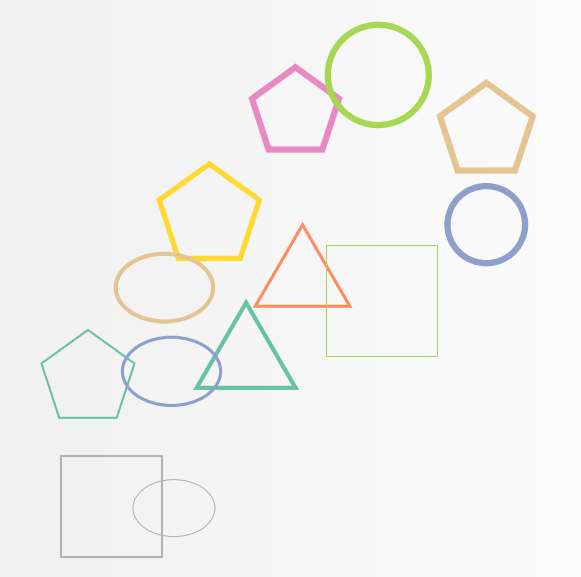[{"shape": "pentagon", "thickness": 1, "radius": 0.42, "center": [0.151, 0.344]}, {"shape": "triangle", "thickness": 2, "radius": 0.49, "center": [0.423, 0.377]}, {"shape": "triangle", "thickness": 1.5, "radius": 0.47, "center": [0.521, 0.516]}, {"shape": "circle", "thickness": 3, "radius": 0.33, "center": [0.837, 0.61]}, {"shape": "oval", "thickness": 1.5, "radius": 0.42, "center": [0.295, 0.356]}, {"shape": "pentagon", "thickness": 3, "radius": 0.39, "center": [0.508, 0.804]}, {"shape": "square", "thickness": 0.5, "radius": 0.48, "center": [0.656, 0.479]}, {"shape": "circle", "thickness": 3, "radius": 0.43, "center": [0.651, 0.869]}, {"shape": "pentagon", "thickness": 2.5, "radius": 0.45, "center": [0.36, 0.625]}, {"shape": "pentagon", "thickness": 3, "radius": 0.42, "center": [0.837, 0.772]}, {"shape": "oval", "thickness": 2, "radius": 0.42, "center": [0.283, 0.501]}, {"shape": "square", "thickness": 1, "radius": 0.43, "center": [0.191, 0.122]}, {"shape": "oval", "thickness": 0.5, "radius": 0.35, "center": [0.299, 0.119]}]